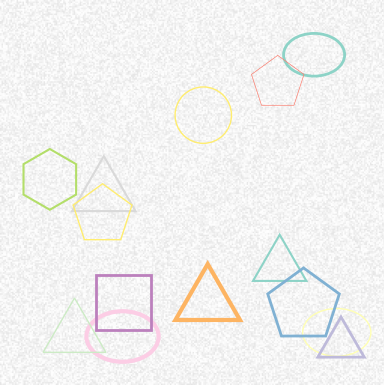[{"shape": "oval", "thickness": 2, "radius": 0.4, "center": [0.816, 0.858]}, {"shape": "triangle", "thickness": 1.5, "radius": 0.4, "center": [0.726, 0.31]}, {"shape": "oval", "thickness": 1, "radius": 0.44, "center": [0.875, 0.137]}, {"shape": "triangle", "thickness": 2, "radius": 0.35, "center": [0.886, 0.107]}, {"shape": "pentagon", "thickness": 0.5, "radius": 0.36, "center": [0.721, 0.785]}, {"shape": "pentagon", "thickness": 2, "radius": 0.49, "center": [0.788, 0.206]}, {"shape": "triangle", "thickness": 3, "radius": 0.48, "center": [0.539, 0.217]}, {"shape": "hexagon", "thickness": 1.5, "radius": 0.39, "center": [0.129, 0.534]}, {"shape": "oval", "thickness": 3, "radius": 0.47, "center": [0.318, 0.126]}, {"shape": "triangle", "thickness": 1.5, "radius": 0.48, "center": [0.27, 0.499]}, {"shape": "square", "thickness": 2, "radius": 0.36, "center": [0.322, 0.214]}, {"shape": "triangle", "thickness": 1, "radius": 0.47, "center": [0.194, 0.132]}, {"shape": "circle", "thickness": 1, "radius": 0.37, "center": [0.528, 0.701]}, {"shape": "pentagon", "thickness": 1, "radius": 0.4, "center": [0.266, 0.442]}]